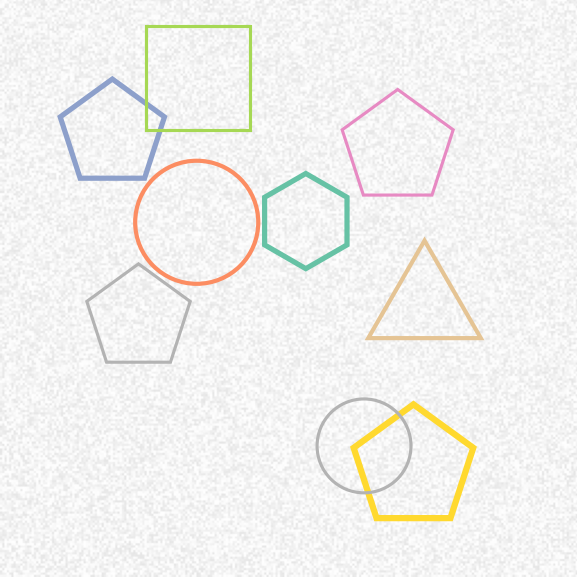[{"shape": "hexagon", "thickness": 2.5, "radius": 0.41, "center": [0.53, 0.616]}, {"shape": "circle", "thickness": 2, "radius": 0.53, "center": [0.341, 0.614]}, {"shape": "pentagon", "thickness": 2.5, "radius": 0.47, "center": [0.195, 0.767]}, {"shape": "pentagon", "thickness": 1.5, "radius": 0.51, "center": [0.689, 0.743]}, {"shape": "square", "thickness": 1.5, "radius": 0.45, "center": [0.343, 0.864]}, {"shape": "pentagon", "thickness": 3, "radius": 0.54, "center": [0.716, 0.19]}, {"shape": "triangle", "thickness": 2, "radius": 0.56, "center": [0.735, 0.47]}, {"shape": "circle", "thickness": 1.5, "radius": 0.41, "center": [0.63, 0.227]}, {"shape": "pentagon", "thickness": 1.5, "radius": 0.47, "center": [0.24, 0.448]}]